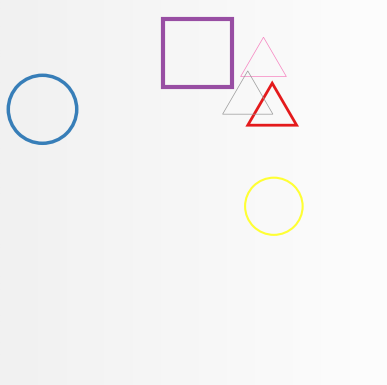[{"shape": "triangle", "thickness": 2, "radius": 0.36, "center": [0.702, 0.711]}, {"shape": "circle", "thickness": 2.5, "radius": 0.44, "center": [0.11, 0.716]}, {"shape": "square", "thickness": 3, "radius": 0.44, "center": [0.51, 0.862]}, {"shape": "circle", "thickness": 1.5, "radius": 0.37, "center": [0.707, 0.464]}, {"shape": "triangle", "thickness": 0.5, "radius": 0.34, "center": [0.68, 0.835]}, {"shape": "triangle", "thickness": 0.5, "radius": 0.37, "center": [0.639, 0.741]}]